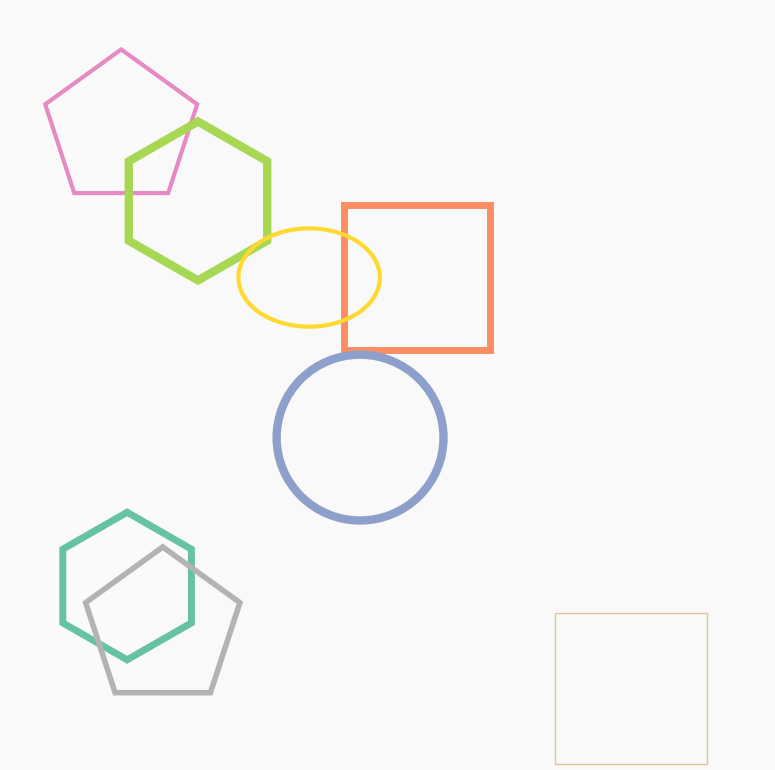[{"shape": "hexagon", "thickness": 2.5, "radius": 0.48, "center": [0.164, 0.239]}, {"shape": "square", "thickness": 2.5, "radius": 0.47, "center": [0.538, 0.64]}, {"shape": "circle", "thickness": 3, "radius": 0.54, "center": [0.465, 0.432]}, {"shape": "pentagon", "thickness": 1.5, "radius": 0.52, "center": [0.156, 0.833]}, {"shape": "hexagon", "thickness": 3, "radius": 0.52, "center": [0.255, 0.739]}, {"shape": "oval", "thickness": 1.5, "radius": 0.46, "center": [0.399, 0.64]}, {"shape": "square", "thickness": 0.5, "radius": 0.49, "center": [0.814, 0.106]}, {"shape": "pentagon", "thickness": 2, "radius": 0.52, "center": [0.21, 0.185]}]